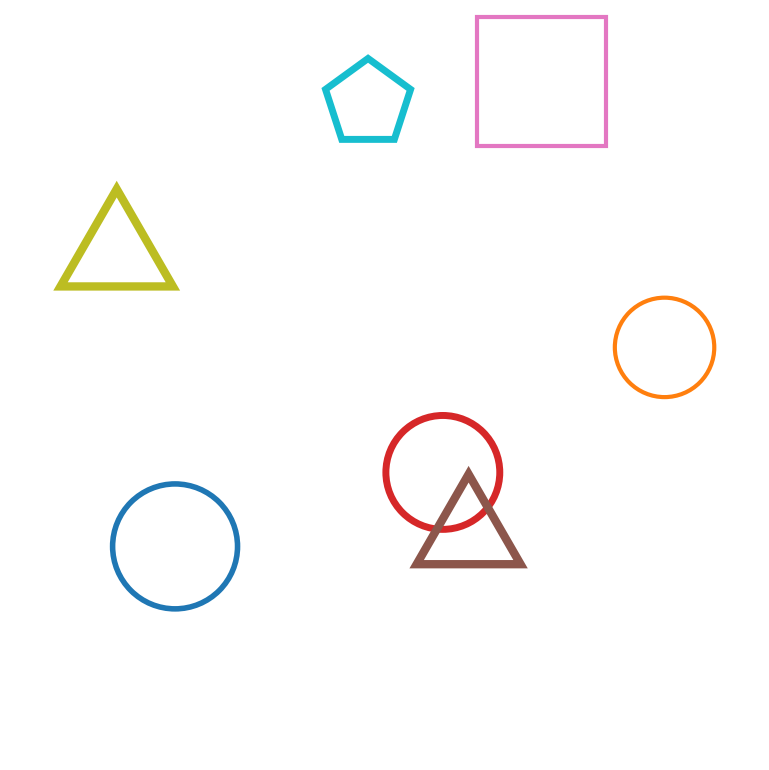[{"shape": "circle", "thickness": 2, "radius": 0.41, "center": [0.227, 0.29]}, {"shape": "circle", "thickness": 1.5, "radius": 0.32, "center": [0.863, 0.549]}, {"shape": "circle", "thickness": 2.5, "radius": 0.37, "center": [0.575, 0.386]}, {"shape": "triangle", "thickness": 3, "radius": 0.39, "center": [0.609, 0.306]}, {"shape": "square", "thickness": 1.5, "radius": 0.42, "center": [0.704, 0.894]}, {"shape": "triangle", "thickness": 3, "radius": 0.42, "center": [0.152, 0.67]}, {"shape": "pentagon", "thickness": 2.5, "radius": 0.29, "center": [0.478, 0.866]}]